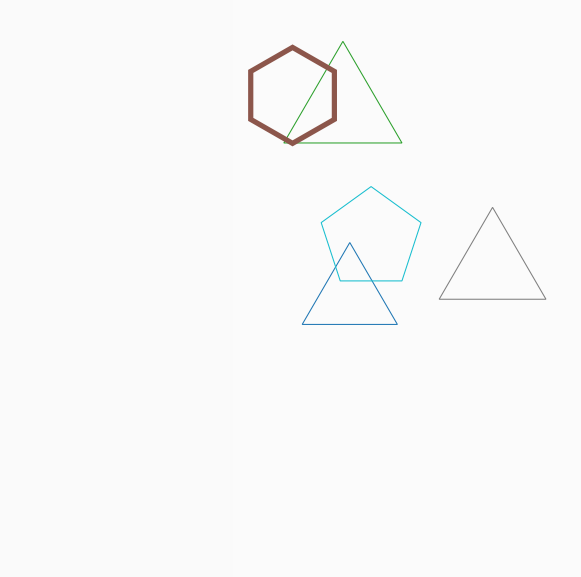[{"shape": "triangle", "thickness": 0.5, "radius": 0.47, "center": [0.602, 0.485]}, {"shape": "triangle", "thickness": 0.5, "radius": 0.59, "center": [0.59, 0.81]}, {"shape": "hexagon", "thickness": 2.5, "radius": 0.42, "center": [0.503, 0.834]}, {"shape": "triangle", "thickness": 0.5, "radius": 0.53, "center": [0.847, 0.534]}, {"shape": "pentagon", "thickness": 0.5, "radius": 0.45, "center": [0.638, 0.586]}]